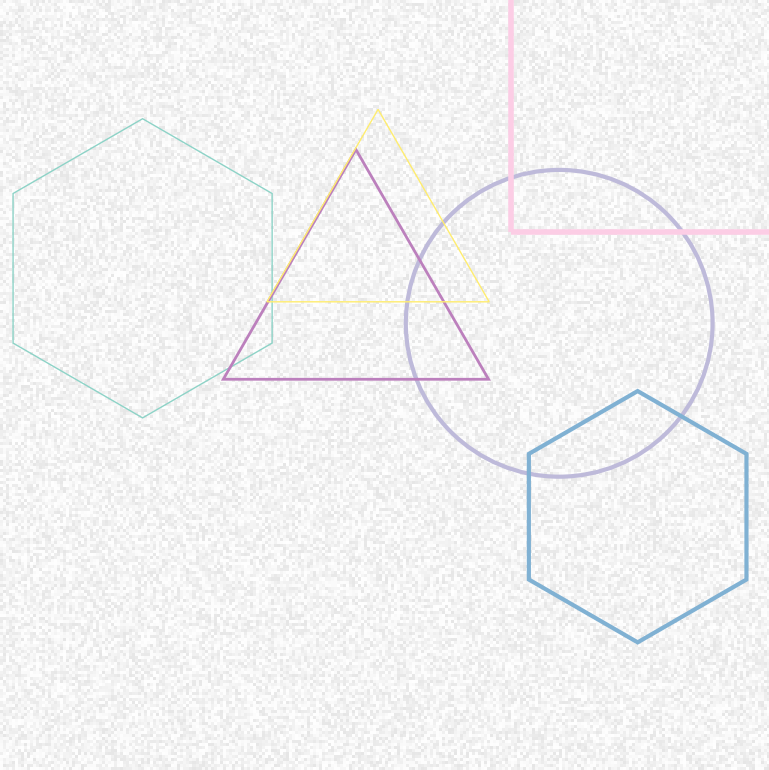[{"shape": "hexagon", "thickness": 0.5, "radius": 0.97, "center": [0.185, 0.652]}, {"shape": "circle", "thickness": 1.5, "radius": 1.0, "center": [0.726, 0.58]}, {"shape": "hexagon", "thickness": 1.5, "radius": 0.82, "center": [0.828, 0.329]}, {"shape": "square", "thickness": 2, "radius": 0.99, "center": [0.862, 0.897]}, {"shape": "triangle", "thickness": 1, "radius": 0.99, "center": [0.462, 0.607]}, {"shape": "triangle", "thickness": 0.5, "radius": 0.83, "center": [0.491, 0.691]}]